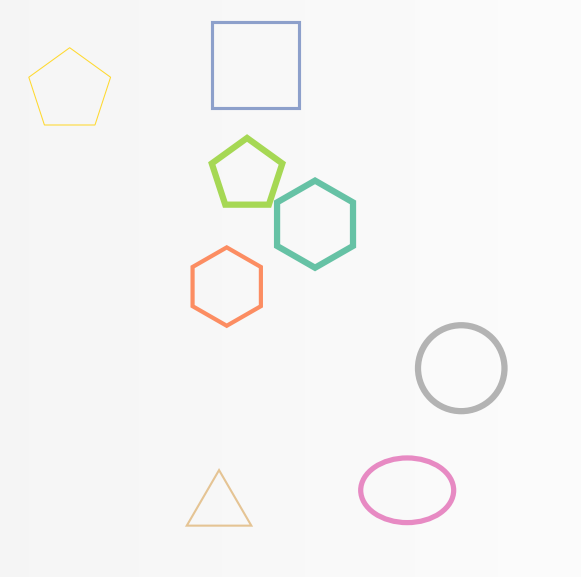[{"shape": "hexagon", "thickness": 3, "radius": 0.38, "center": [0.542, 0.611]}, {"shape": "hexagon", "thickness": 2, "radius": 0.34, "center": [0.39, 0.503]}, {"shape": "square", "thickness": 1.5, "radius": 0.37, "center": [0.439, 0.887]}, {"shape": "oval", "thickness": 2.5, "radius": 0.4, "center": [0.701, 0.15]}, {"shape": "pentagon", "thickness": 3, "radius": 0.32, "center": [0.425, 0.696]}, {"shape": "pentagon", "thickness": 0.5, "radius": 0.37, "center": [0.12, 0.843]}, {"shape": "triangle", "thickness": 1, "radius": 0.32, "center": [0.377, 0.121]}, {"shape": "circle", "thickness": 3, "radius": 0.37, "center": [0.794, 0.362]}]